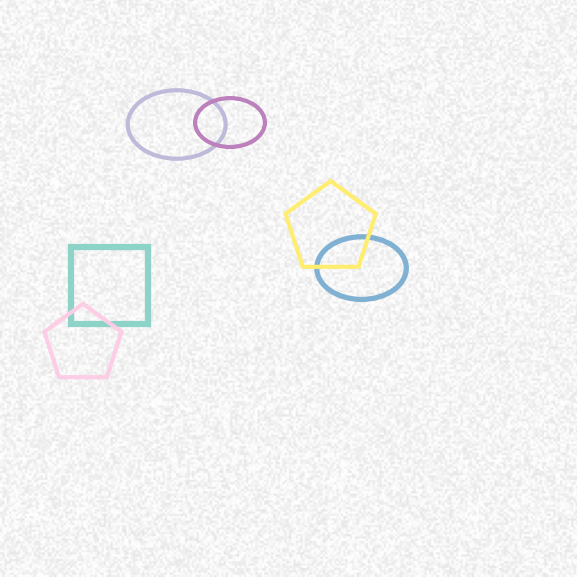[{"shape": "square", "thickness": 3, "radius": 0.34, "center": [0.19, 0.505]}, {"shape": "oval", "thickness": 2, "radius": 0.42, "center": [0.306, 0.784]}, {"shape": "oval", "thickness": 2.5, "radius": 0.39, "center": [0.626, 0.535]}, {"shape": "pentagon", "thickness": 2, "radius": 0.35, "center": [0.144, 0.403]}, {"shape": "oval", "thickness": 2, "radius": 0.3, "center": [0.398, 0.787]}, {"shape": "pentagon", "thickness": 2, "radius": 0.41, "center": [0.573, 0.604]}]